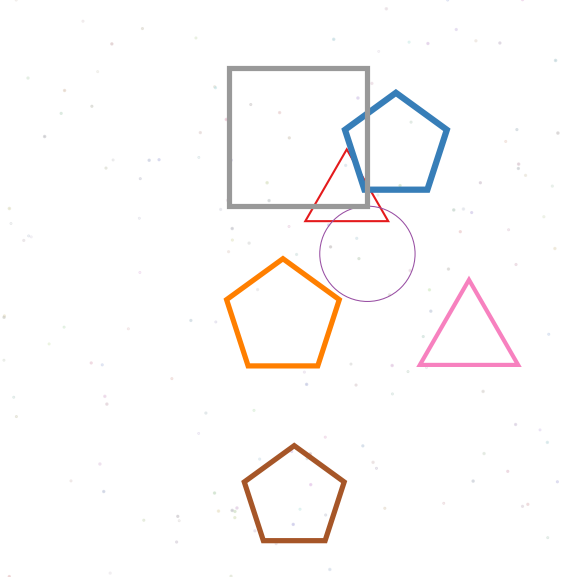[{"shape": "triangle", "thickness": 1, "radius": 0.41, "center": [0.6, 0.658]}, {"shape": "pentagon", "thickness": 3, "radius": 0.46, "center": [0.686, 0.746]}, {"shape": "circle", "thickness": 0.5, "radius": 0.41, "center": [0.636, 0.56]}, {"shape": "pentagon", "thickness": 2.5, "radius": 0.51, "center": [0.49, 0.449]}, {"shape": "pentagon", "thickness": 2.5, "radius": 0.45, "center": [0.509, 0.136]}, {"shape": "triangle", "thickness": 2, "radius": 0.49, "center": [0.812, 0.416]}, {"shape": "square", "thickness": 2.5, "radius": 0.6, "center": [0.516, 0.762]}]